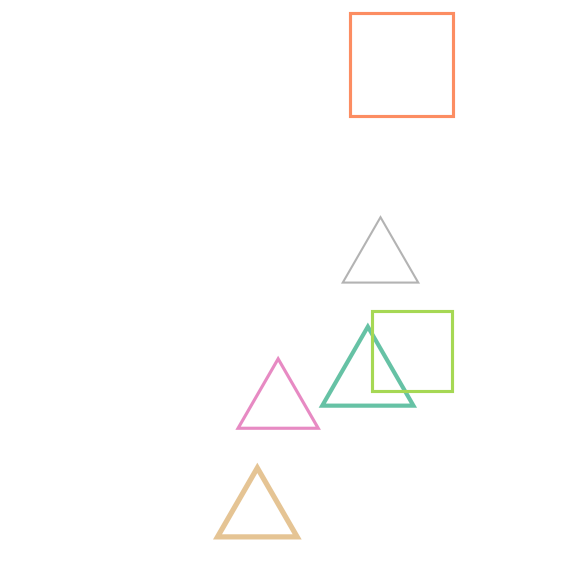[{"shape": "triangle", "thickness": 2, "radius": 0.46, "center": [0.637, 0.342]}, {"shape": "square", "thickness": 1.5, "radius": 0.44, "center": [0.695, 0.887]}, {"shape": "triangle", "thickness": 1.5, "radius": 0.4, "center": [0.482, 0.298]}, {"shape": "square", "thickness": 1.5, "radius": 0.35, "center": [0.713, 0.391]}, {"shape": "triangle", "thickness": 2.5, "radius": 0.4, "center": [0.446, 0.109]}, {"shape": "triangle", "thickness": 1, "radius": 0.38, "center": [0.659, 0.548]}]